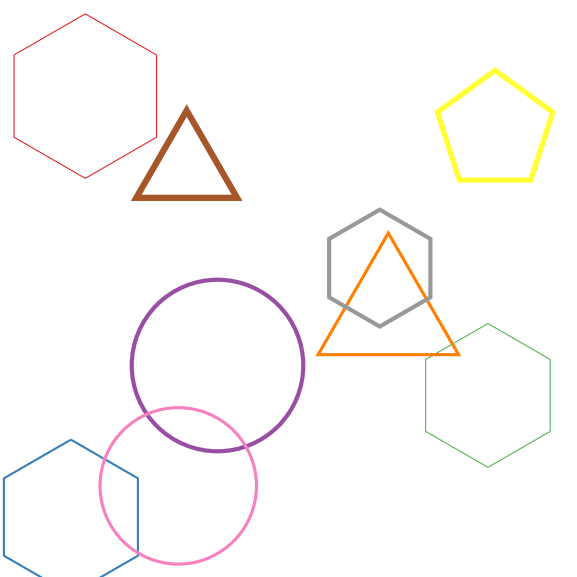[{"shape": "hexagon", "thickness": 0.5, "radius": 0.71, "center": [0.148, 0.833]}, {"shape": "hexagon", "thickness": 1, "radius": 0.67, "center": [0.123, 0.104]}, {"shape": "hexagon", "thickness": 0.5, "radius": 0.62, "center": [0.845, 0.314]}, {"shape": "circle", "thickness": 2, "radius": 0.74, "center": [0.377, 0.366]}, {"shape": "triangle", "thickness": 1.5, "radius": 0.7, "center": [0.672, 0.455]}, {"shape": "pentagon", "thickness": 2.5, "radius": 0.53, "center": [0.857, 0.772]}, {"shape": "triangle", "thickness": 3, "radius": 0.5, "center": [0.323, 0.707]}, {"shape": "circle", "thickness": 1.5, "radius": 0.68, "center": [0.309, 0.158]}, {"shape": "hexagon", "thickness": 2, "radius": 0.51, "center": [0.658, 0.535]}]